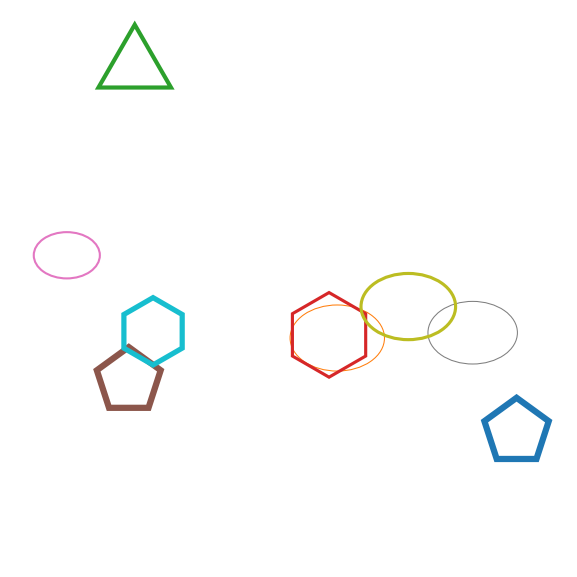[{"shape": "pentagon", "thickness": 3, "radius": 0.29, "center": [0.894, 0.252]}, {"shape": "oval", "thickness": 0.5, "radius": 0.41, "center": [0.584, 0.414]}, {"shape": "triangle", "thickness": 2, "radius": 0.36, "center": [0.233, 0.884]}, {"shape": "hexagon", "thickness": 1.5, "radius": 0.37, "center": [0.57, 0.419]}, {"shape": "pentagon", "thickness": 3, "radius": 0.29, "center": [0.223, 0.34]}, {"shape": "oval", "thickness": 1, "radius": 0.29, "center": [0.116, 0.557]}, {"shape": "oval", "thickness": 0.5, "radius": 0.39, "center": [0.818, 0.423]}, {"shape": "oval", "thickness": 1.5, "radius": 0.41, "center": [0.707, 0.468]}, {"shape": "hexagon", "thickness": 2.5, "radius": 0.29, "center": [0.265, 0.425]}]